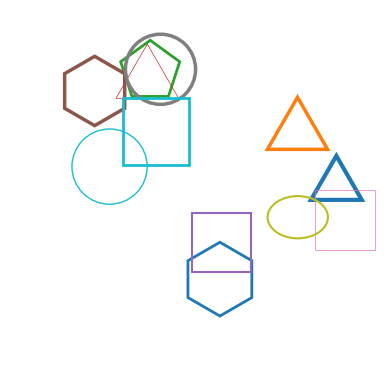[{"shape": "hexagon", "thickness": 2, "radius": 0.48, "center": [0.571, 0.275]}, {"shape": "triangle", "thickness": 3, "radius": 0.38, "center": [0.874, 0.519]}, {"shape": "triangle", "thickness": 2.5, "radius": 0.45, "center": [0.773, 0.657]}, {"shape": "pentagon", "thickness": 2, "radius": 0.4, "center": [0.39, 0.815]}, {"shape": "triangle", "thickness": 0.5, "radius": 0.47, "center": [0.383, 0.792]}, {"shape": "square", "thickness": 1.5, "radius": 0.38, "center": [0.576, 0.37]}, {"shape": "hexagon", "thickness": 2.5, "radius": 0.45, "center": [0.246, 0.764]}, {"shape": "square", "thickness": 0.5, "radius": 0.39, "center": [0.895, 0.429]}, {"shape": "circle", "thickness": 2.5, "radius": 0.46, "center": [0.417, 0.82]}, {"shape": "oval", "thickness": 1.5, "radius": 0.39, "center": [0.773, 0.436]}, {"shape": "circle", "thickness": 1, "radius": 0.49, "center": [0.285, 0.567]}, {"shape": "square", "thickness": 2, "radius": 0.43, "center": [0.405, 0.658]}]